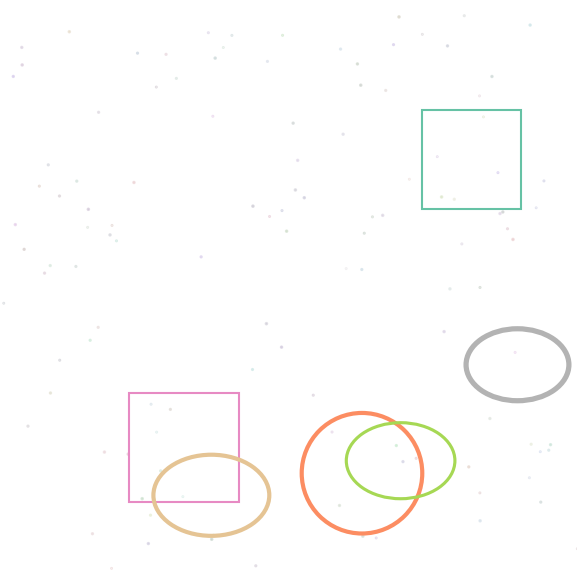[{"shape": "square", "thickness": 1, "radius": 0.43, "center": [0.817, 0.723]}, {"shape": "circle", "thickness": 2, "radius": 0.52, "center": [0.627, 0.18]}, {"shape": "square", "thickness": 1, "radius": 0.47, "center": [0.319, 0.224]}, {"shape": "oval", "thickness": 1.5, "radius": 0.47, "center": [0.694, 0.201]}, {"shape": "oval", "thickness": 2, "radius": 0.5, "center": [0.366, 0.142]}, {"shape": "oval", "thickness": 2.5, "radius": 0.45, "center": [0.896, 0.368]}]